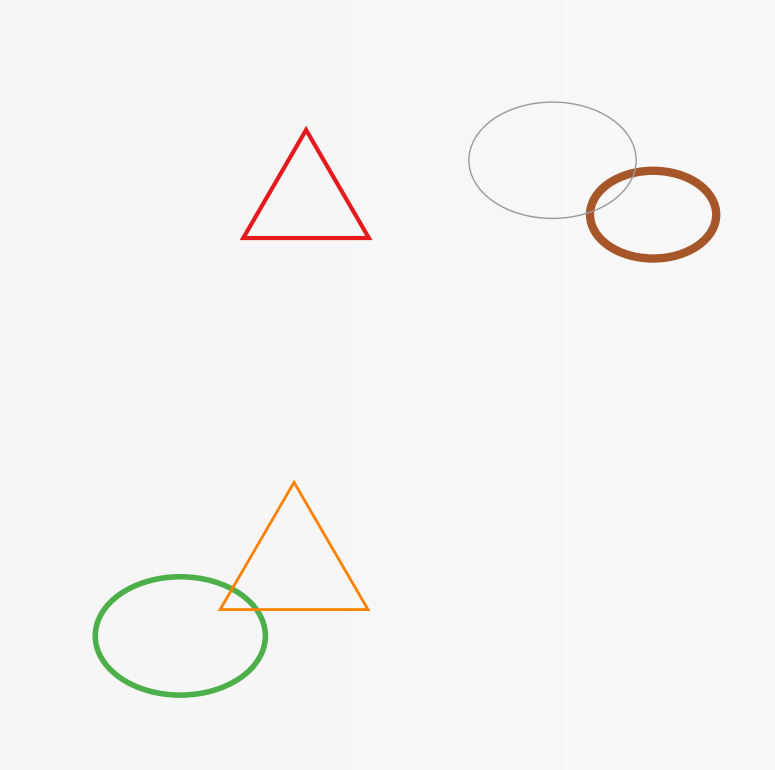[{"shape": "triangle", "thickness": 1.5, "radius": 0.47, "center": [0.395, 0.738]}, {"shape": "oval", "thickness": 2, "radius": 0.55, "center": [0.233, 0.174]}, {"shape": "triangle", "thickness": 1, "radius": 0.55, "center": [0.379, 0.263]}, {"shape": "oval", "thickness": 3, "radius": 0.41, "center": [0.843, 0.721]}, {"shape": "oval", "thickness": 0.5, "radius": 0.54, "center": [0.713, 0.792]}]